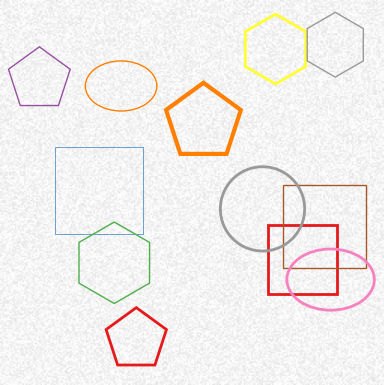[{"shape": "pentagon", "thickness": 2, "radius": 0.41, "center": [0.354, 0.119]}, {"shape": "square", "thickness": 2, "radius": 0.45, "center": [0.786, 0.326]}, {"shape": "square", "thickness": 0.5, "radius": 0.57, "center": [0.256, 0.505]}, {"shape": "hexagon", "thickness": 1, "radius": 0.53, "center": [0.297, 0.317]}, {"shape": "pentagon", "thickness": 1, "radius": 0.42, "center": [0.102, 0.794]}, {"shape": "oval", "thickness": 1, "radius": 0.46, "center": [0.315, 0.777]}, {"shape": "pentagon", "thickness": 3, "radius": 0.51, "center": [0.528, 0.683]}, {"shape": "hexagon", "thickness": 2, "radius": 0.45, "center": [0.716, 0.873]}, {"shape": "square", "thickness": 1, "radius": 0.54, "center": [0.842, 0.411]}, {"shape": "oval", "thickness": 2, "radius": 0.57, "center": [0.859, 0.274]}, {"shape": "circle", "thickness": 2, "radius": 0.55, "center": [0.682, 0.457]}, {"shape": "hexagon", "thickness": 1, "radius": 0.42, "center": [0.871, 0.884]}]